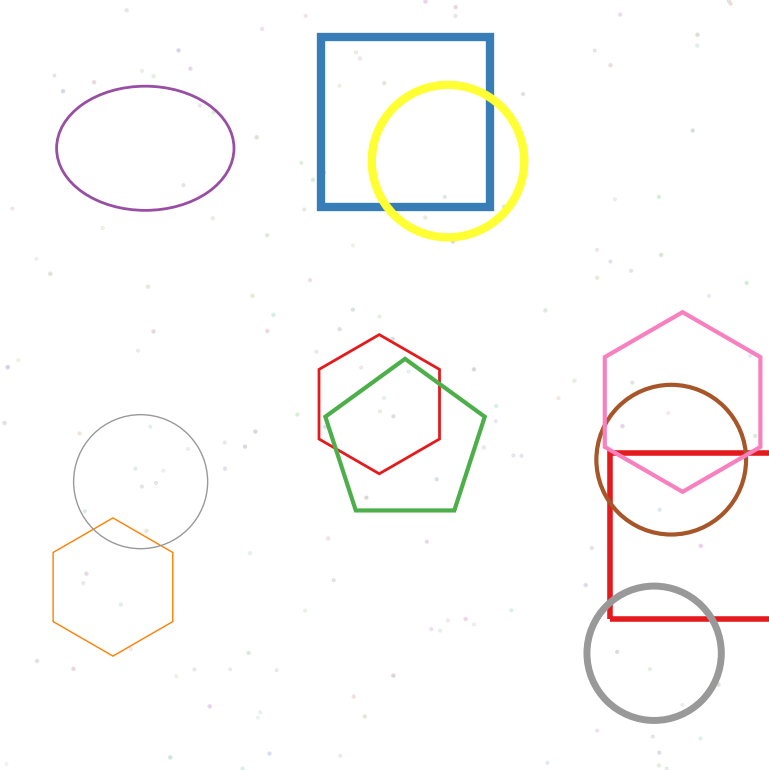[{"shape": "square", "thickness": 2, "radius": 0.54, "center": [0.899, 0.304]}, {"shape": "hexagon", "thickness": 1, "radius": 0.45, "center": [0.493, 0.475]}, {"shape": "square", "thickness": 3, "radius": 0.55, "center": [0.527, 0.842]}, {"shape": "pentagon", "thickness": 1.5, "radius": 0.54, "center": [0.526, 0.425]}, {"shape": "oval", "thickness": 1, "radius": 0.58, "center": [0.189, 0.807]}, {"shape": "hexagon", "thickness": 0.5, "radius": 0.45, "center": [0.147, 0.238]}, {"shape": "circle", "thickness": 3, "radius": 0.49, "center": [0.582, 0.791]}, {"shape": "circle", "thickness": 1.5, "radius": 0.49, "center": [0.872, 0.403]}, {"shape": "hexagon", "thickness": 1.5, "radius": 0.58, "center": [0.886, 0.478]}, {"shape": "circle", "thickness": 0.5, "radius": 0.44, "center": [0.183, 0.374]}, {"shape": "circle", "thickness": 2.5, "radius": 0.44, "center": [0.85, 0.152]}]